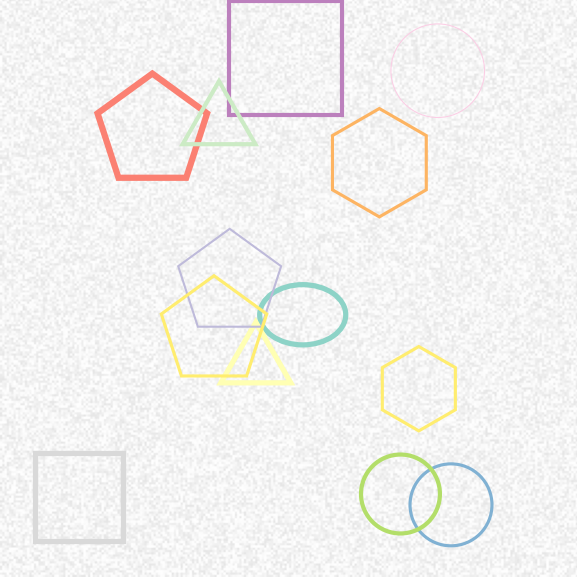[{"shape": "oval", "thickness": 2.5, "radius": 0.37, "center": [0.524, 0.454]}, {"shape": "triangle", "thickness": 2.5, "radius": 0.35, "center": [0.443, 0.371]}, {"shape": "pentagon", "thickness": 1, "radius": 0.47, "center": [0.398, 0.509]}, {"shape": "pentagon", "thickness": 3, "radius": 0.5, "center": [0.264, 0.772]}, {"shape": "circle", "thickness": 1.5, "radius": 0.35, "center": [0.781, 0.125]}, {"shape": "hexagon", "thickness": 1.5, "radius": 0.47, "center": [0.657, 0.717]}, {"shape": "circle", "thickness": 2, "radius": 0.34, "center": [0.693, 0.144]}, {"shape": "circle", "thickness": 0.5, "radius": 0.41, "center": [0.758, 0.877]}, {"shape": "square", "thickness": 2.5, "radius": 0.38, "center": [0.137, 0.138]}, {"shape": "square", "thickness": 2, "radius": 0.49, "center": [0.494, 0.899]}, {"shape": "triangle", "thickness": 2, "radius": 0.36, "center": [0.379, 0.786]}, {"shape": "hexagon", "thickness": 1.5, "radius": 0.37, "center": [0.725, 0.326]}, {"shape": "pentagon", "thickness": 1.5, "radius": 0.48, "center": [0.371, 0.426]}]